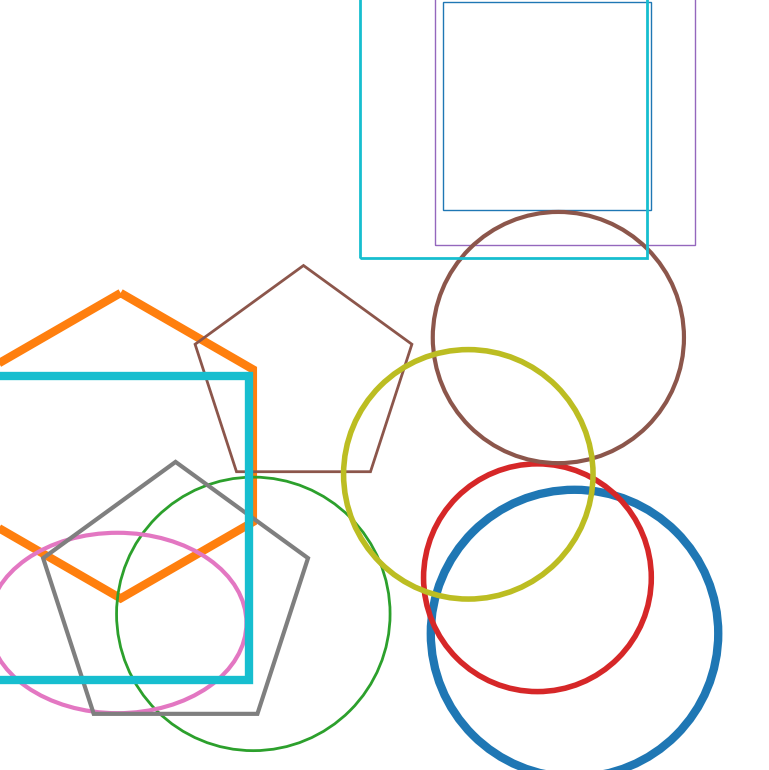[{"shape": "circle", "thickness": 3, "radius": 0.93, "center": [0.746, 0.177]}, {"shape": "square", "thickness": 0.5, "radius": 0.68, "center": [0.711, 0.862]}, {"shape": "hexagon", "thickness": 3, "radius": 0.99, "center": [0.157, 0.421]}, {"shape": "circle", "thickness": 1, "radius": 0.89, "center": [0.329, 0.203]}, {"shape": "circle", "thickness": 2, "radius": 0.74, "center": [0.698, 0.25]}, {"shape": "square", "thickness": 0.5, "radius": 0.84, "center": [0.734, 0.85]}, {"shape": "circle", "thickness": 1.5, "radius": 0.82, "center": [0.725, 0.562]}, {"shape": "pentagon", "thickness": 1, "radius": 0.74, "center": [0.394, 0.507]}, {"shape": "oval", "thickness": 1.5, "radius": 0.84, "center": [0.153, 0.191]}, {"shape": "pentagon", "thickness": 1.5, "radius": 0.9, "center": [0.228, 0.219]}, {"shape": "circle", "thickness": 2, "radius": 0.81, "center": [0.608, 0.384]}, {"shape": "square", "thickness": 1, "radius": 0.93, "center": [0.654, 0.852]}, {"shape": "square", "thickness": 3, "radius": 0.99, "center": [0.126, 0.314]}]